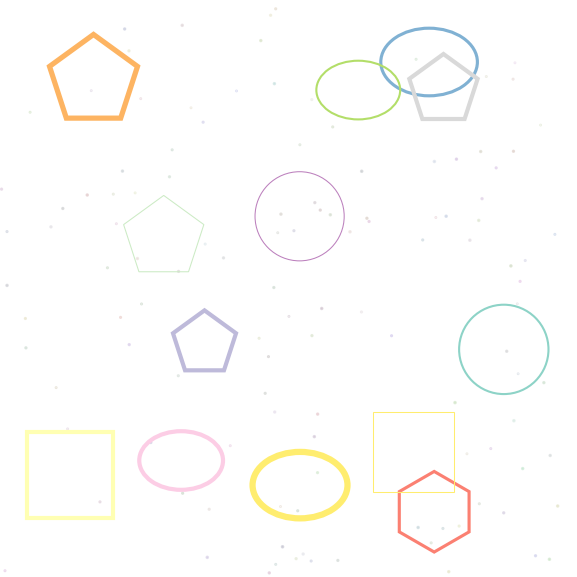[{"shape": "circle", "thickness": 1, "radius": 0.39, "center": [0.872, 0.394]}, {"shape": "square", "thickness": 2, "radius": 0.37, "center": [0.121, 0.176]}, {"shape": "pentagon", "thickness": 2, "radius": 0.29, "center": [0.354, 0.404]}, {"shape": "hexagon", "thickness": 1.5, "radius": 0.35, "center": [0.752, 0.113]}, {"shape": "oval", "thickness": 1.5, "radius": 0.42, "center": [0.743, 0.892]}, {"shape": "pentagon", "thickness": 2.5, "radius": 0.4, "center": [0.162, 0.859]}, {"shape": "oval", "thickness": 1, "radius": 0.36, "center": [0.62, 0.843]}, {"shape": "oval", "thickness": 2, "radius": 0.36, "center": [0.314, 0.202]}, {"shape": "pentagon", "thickness": 2, "radius": 0.31, "center": [0.768, 0.843]}, {"shape": "circle", "thickness": 0.5, "radius": 0.39, "center": [0.519, 0.625]}, {"shape": "pentagon", "thickness": 0.5, "radius": 0.37, "center": [0.284, 0.588]}, {"shape": "square", "thickness": 0.5, "radius": 0.35, "center": [0.716, 0.216]}, {"shape": "oval", "thickness": 3, "radius": 0.41, "center": [0.52, 0.159]}]